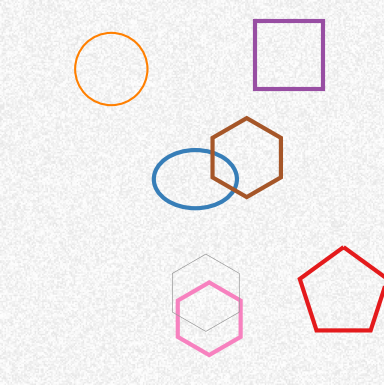[{"shape": "pentagon", "thickness": 3, "radius": 0.6, "center": [0.892, 0.239]}, {"shape": "oval", "thickness": 3, "radius": 0.54, "center": [0.507, 0.535]}, {"shape": "square", "thickness": 3, "radius": 0.44, "center": [0.751, 0.858]}, {"shape": "circle", "thickness": 1.5, "radius": 0.47, "center": [0.289, 0.821]}, {"shape": "hexagon", "thickness": 3, "radius": 0.51, "center": [0.641, 0.591]}, {"shape": "hexagon", "thickness": 3, "radius": 0.47, "center": [0.543, 0.172]}, {"shape": "hexagon", "thickness": 0.5, "radius": 0.5, "center": [0.535, 0.24]}]